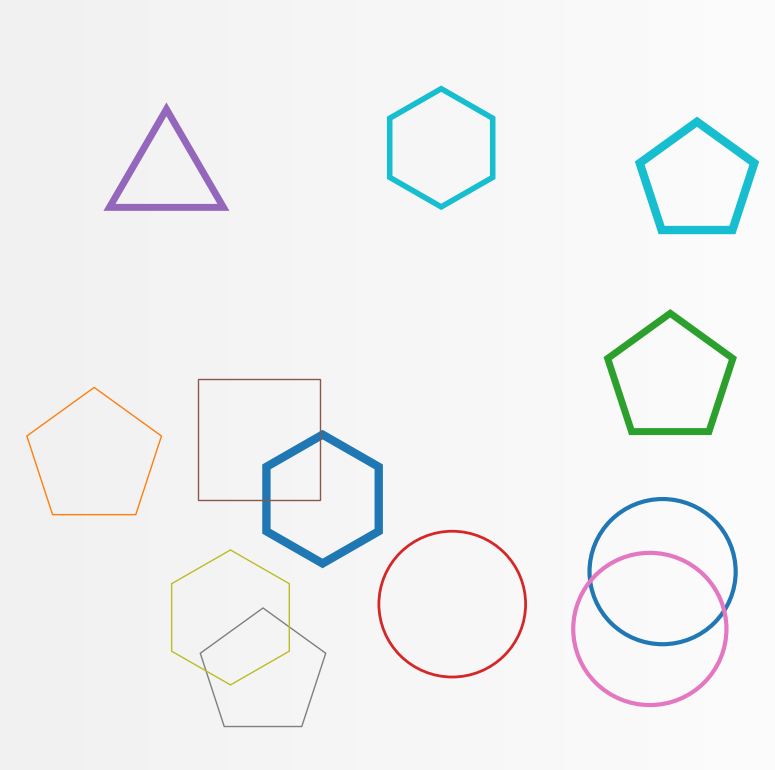[{"shape": "circle", "thickness": 1.5, "radius": 0.47, "center": [0.855, 0.258]}, {"shape": "hexagon", "thickness": 3, "radius": 0.42, "center": [0.416, 0.352]}, {"shape": "pentagon", "thickness": 0.5, "radius": 0.46, "center": [0.122, 0.406]}, {"shape": "pentagon", "thickness": 2.5, "radius": 0.42, "center": [0.865, 0.508]}, {"shape": "circle", "thickness": 1, "radius": 0.47, "center": [0.584, 0.215]}, {"shape": "triangle", "thickness": 2.5, "radius": 0.42, "center": [0.215, 0.773]}, {"shape": "square", "thickness": 0.5, "radius": 0.39, "center": [0.334, 0.429]}, {"shape": "circle", "thickness": 1.5, "radius": 0.49, "center": [0.839, 0.183]}, {"shape": "pentagon", "thickness": 0.5, "radius": 0.43, "center": [0.339, 0.125]}, {"shape": "hexagon", "thickness": 0.5, "radius": 0.44, "center": [0.297, 0.198]}, {"shape": "pentagon", "thickness": 3, "radius": 0.39, "center": [0.899, 0.764]}, {"shape": "hexagon", "thickness": 2, "radius": 0.38, "center": [0.569, 0.808]}]